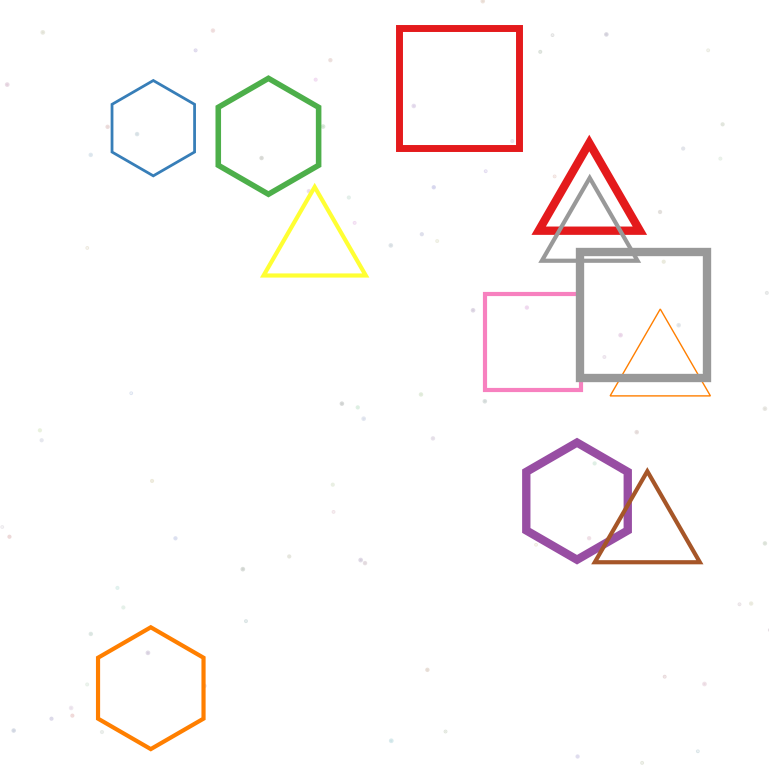[{"shape": "triangle", "thickness": 3, "radius": 0.38, "center": [0.765, 0.738]}, {"shape": "square", "thickness": 2.5, "radius": 0.39, "center": [0.596, 0.885]}, {"shape": "hexagon", "thickness": 1, "radius": 0.31, "center": [0.199, 0.834]}, {"shape": "hexagon", "thickness": 2, "radius": 0.38, "center": [0.349, 0.823]}, {"shape": "hexagon", "thickness": 3, "radius": 0.38, "center": [0.749, 0.349]}, {"shape": "hexagon", "thickness": 1.5, "radius": 0.4, "center": [0.196, 0.106]}, {"shape": "triangle", "thickness": 0.5, "radius": 0.38, "center": [0.857, 0.523]}, {"shape": "triangle", "thickness": 1.5, "radius": 0.38, "center": [0.409, 0.681]}, {"shape": "triangle", "thickness": 1.5, "radius": 0.39, "center": [0.841, 0.309]}, {"shape": "square", "thickness": 1.5, "radius": 0.31, "center": [0.692, 0.556]}, {"shape": "triangle", "thickness": 1.5, "radius": 0.36, "center": [0.766, 0.697]}, {"shape": "square", "thickness": 3, "radius": 0.41, "center": [0.836, 0.591]}]